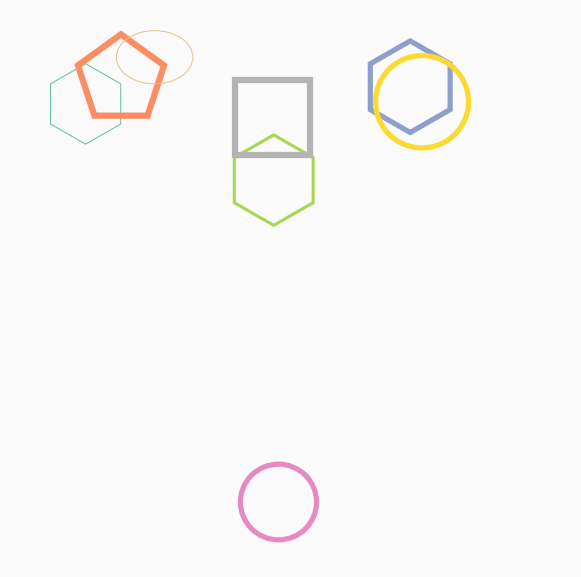[{"shape": "hexagon", "thickness": 0.5, "radius": 0.35, "center": [0.147, 0.819]}, {"shape": "pentagon", "thickness": 3, "radius": 0.39, "center": [0.208, 0.862]}, {"shape": "hexagon", "thickness": 2.5, "radius": 0.4, "center": [0.706, 0.849]}, {"shape": "circle", "thickness": 2.5, "radius": 0.33, "center": [0.479, 0.13]}, {"shape": "hexagon", "thickness": 1.5, "radius": 0.39, "center": [0.471, 0.687]}, {"shape": "circle", "thickness": 2.5, "radius": 0.4, "center": [0.726, 0.823]}, {"shape": "oval", "thickness": 0.5, "radius": 0.33, "center": [0.266, 0.9]}, {"shape": "square", "thickness": 3, "radius": 0.32, "center": [0.469, 0.795]}]